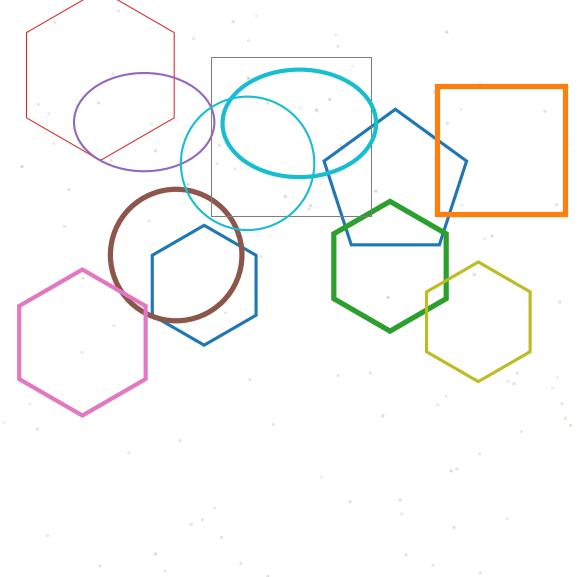[{"shape": "pentagon", "thickness": 1.5, "radius": 0.65, "center": [0.685, 0.68]}, {"shape": "hexagon", "thickness": 1.5, "radius": 0.52, "center": [0.354, 0.505]}, {"shape": "square", "thickness": 2.5, "radius": 0.55, "center": [0.868, 0.74]}, {"shape": "hexagon", "thickness": 2.5, "radius": 0.56, "center": [0.675, 0.538]}, {"shape": "hexagon", "thickness": 0.5, "radius": 0.74, "center": [0.174, 0.869]}, {"shape": "oval", "thickness": 1, "radius": 0.61, "center": [0.25, 0.788]}, {"shape": "circle", "thickness": 2.5, "radius": 0.57, "center": [0.305, 0.558]}, {"shape": "hexagon", "thickness": 2, "radius": 0.63, "center": [0.143, 0.406]}, {"shape": "square", "thickness": 0.5, "radius": 0.69, "center": [0.504, 0.762]}, {"shape": "hexagon", "thickness": 1.5, "radius": 0.52, "center": [0.828, 0.442]}, {"shape": "oval", "thickness": 2, "radius": 0.67, "center": [0.518, 0.786]}, {"shape": "circle", "thickness": 1, "radius": 0.58, "center": [0.429, 0.716]}]